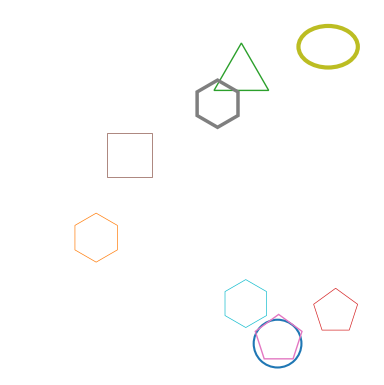[{"shape": "circle", "thickness": 1.5, "radius": 0.31, "center": [0.721, 0.108]}, {"shape": "hexagon", "thickness": 0.5, "radius": 0.32, "center": [0.25, 0.383]}, {"shape": "triangle", "thickness": 1, "radius": 0.41, "center": [0.627, 0.806]}, {"shape": "pentagon", "thickness": 0.5, "radius": 0.3, "center": [0.872, 0.191]}, {"shape": "square", "thickness": 0.5, "radius": 0.29, "center": [0.337, 0.597]}, {"shape": "pentagon", "thickness": 1, "radius": 0.32, "center": [0.724, 0.12]}, {"shape": "hexagon", "thickness": 2.5, "radius": 0.31, "center": [0.565, 0.731]}, {"shape": "oval", "thickness": 3, "radius": 0.39, "center": [0.852, 0.879]}, {"shape": "hexagon", "thickness": 0.5, "radius": 0.31, "center": [0.638, 0.212]}]